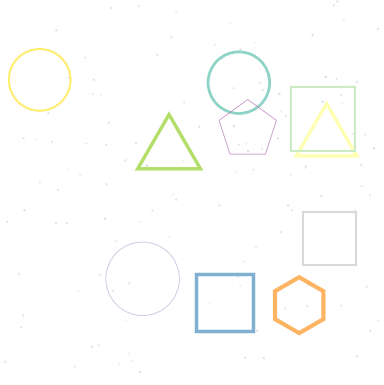[{"shape": "circle", "thickness": 2, "radius": 0.4, "center": [0.62, 0.785]}, {"shape": "triangle", "thickness": 2.5, "radius": 0.45, "center": [0.848, 0.64]}, {"shape": "circle", "thickness": 0.5, "radius": 0.48, "center": [0.37, 0.276]}, {"shape": "square", "thickness": 2.5, "radius": 0.37, "center": [0.584, 0.214]}, {"shape": "hexagon", "thickness": 3, "radius": 0.36, "center": [0.777, 0.207]}, {"shape": "triangle", "thickness": 2.5, "radius": 0.47, "center": [0.439, 0.609]}, {"shape": "square", "thickness": 1.5, "radius": 0.34, "center": [0.857, 0.381]}, {"shape": "pentagon", "thickness": 0.5, "radius": 0.39, "center": [0.643, 0.663]}, {"shape": "square", "thickness": 1.5, "radius": 0.42, "center": [0.839, 0.69]}, {"shape": "circle", "thickness": 1.5, "radius": 0.4, "center": [0.103, 0.793]}]